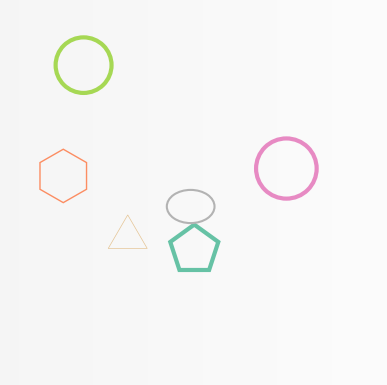[{"shape": "pentagon", "thickness": 3, "radius": 0.33, "center": [0.501, 0.351]}, {"shape": "hexagon", "thickness": 1, "radius": 0.35, "center": [0.163, 0.543]}, {"shape": "circle", "thickness": 3, "radius": 0.39, "center": [0.739, 0.562]}, {"shape": "circle", "thickness": 3, "radius": 0.36, "center": [0.216, 0.831]}, {"shape": "triangle", "thickness": 0.5, "radius": 0.29, "center": [0.33, 0.384]}, {"shape": "oval", "thickness": 1.5, "radius": 0.31, "center": [0.492, 0.464]}]